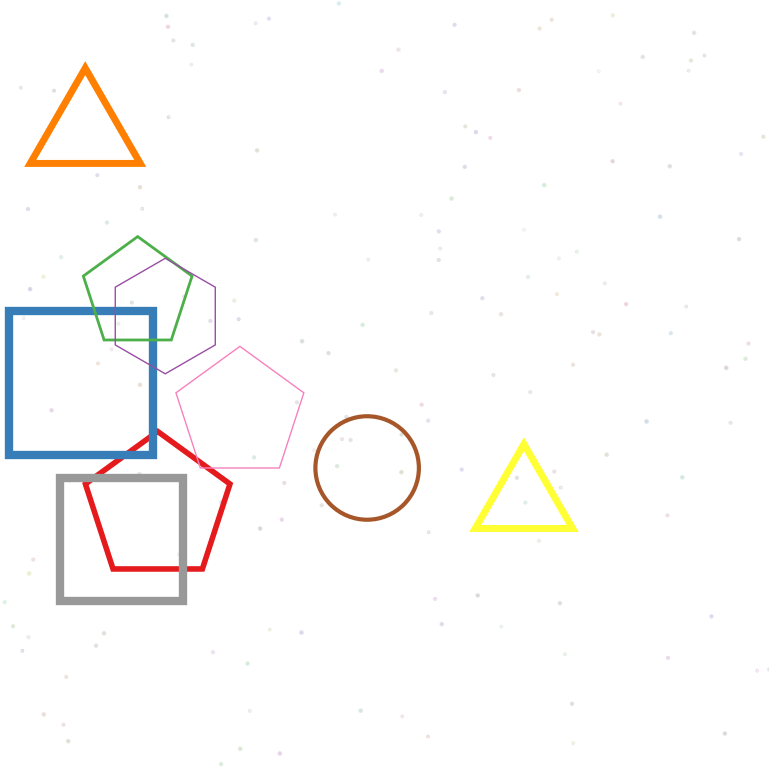[{"shape": "pentagon", "thickness": 2, "radius": 0.49, "center": [0.205, 0.341]}, {"shape": "square", "thickness": 3, "radius": 0.47, "center": [0.105, 0.503]}, {"shape": "pentagon", "thickness": 1, "radius": 0.37, "center": [0.179, 0.619]}, {"shape": "hexagon", "thickness": 0.5, "radius": 0.37, "center": [0.215, 0.59]}, {"shape": "triangle", "thickness": 2.5, "radius": 0.41, "center": [0.111, 0.829]}, {"shape": "triangle", "thickness": 2.5, "radius": 0.37, "center": [0.68, 0.35]}, {"shape": "circle", "thickness": 1.5, "radius": 0.34, "center": [0.477, 0.392]}, {"shape": "pentagon", "thickness": 0.5, "radius": 0.44, "center": [0.312, 0.463]}, {"shape": "square", "thickness": 3, "radius": 0.4, "center": [0.158, 0.299]}]